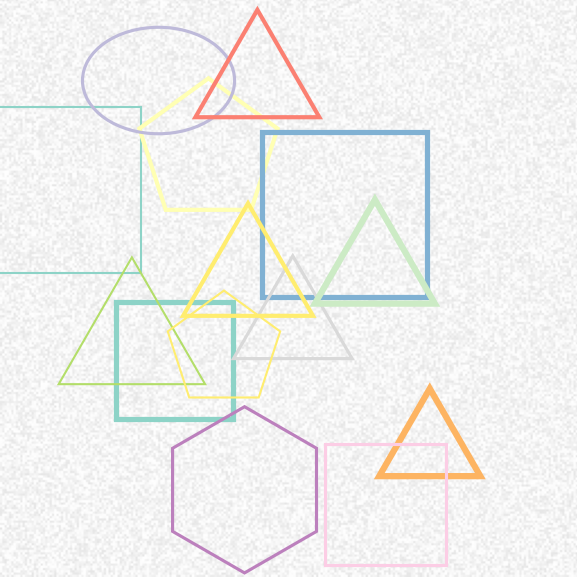[{"shape": "square", "thickness": 1, "radius": 0.72, "center": [0.101, 0.67]}, {"shape": "square", "thickness": 2.5, "radius": 0.51, "center": [0.302, 0.374]}, {"shape": "pentagon", "thickness": 2, "radius": 0.63, "center": [0.361, 0.738]}, {"shape": "oval", "thickness": 1.5, "radius": 0.66, "center": [0.275, 0.86]}, {"shape": "triangle", "thickness": 2, "radius": 0.62, "center": [0.446, 0.858]}, {"shape": "square", "thickness": 2.5, "radius": 0.71, "center": [0.596, 0.628]}, {"shape": "triangle", "thickness": 3, "radius": 0.51, "center": [0.744, 0.225]}, {"shape": "triangle", "thickness": 1, "radius": 0.73, "center": [0.228, 0.407]}, {"shape": "square", "thickness": 1.5, "radius": 0.53, "center": [0.668, 0.125]}, {"shape": "triangle", "thickness": 1.5, "radius": 0.59, "center": [0.507, 0.437]}, {"shape": "hexagon", "thickness": 1.5, "radius": 0.72, "center": [0.423, 0.151]}, {"shape": "triangle", "thickness": 3, "radius": 0.6, "center": [0.649, 0.533]}, {"shape": "pentagon", "thickness": 1, "radius": 0.51, "center": [0.388, 0.394]}, {"shape": "triangle", "thickness": 2, "radius": 0.65, "center": [0.429, 0.517]}]